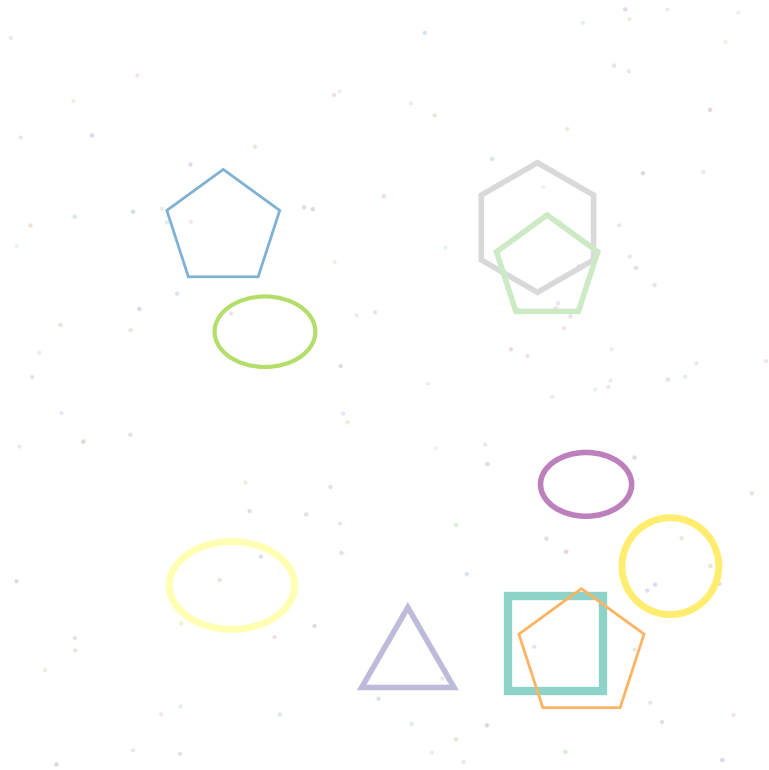[{"shape": "square", "thickness": 3, "radius": 0.31, "center": [0.721, 0.165]}, {"shape": "oval", "thickness": 2.5, "radius": 0.41, "center": [0.301, 0.24]}, {"shape": "triangle", "thickness": 2, "radius": 0.35, "center": [0.53, 0.142]}, {"shape": "pentagon", "thickness": 1, "radius": 0.39, "center": [0.29, 0.703]}, {"shape": "pentagon", "thickness": 1, "radius": 0.43, "center": [0.755, 0.15]}, {"shape": "oval", "thickness": 1.5, "radius": 0.33, "center": [0.344, 0.569]}, {"shape": "hexagon", "thickness": 2, "radius": 0.42, "center": [0.698, 0.705]}, {"shape": "oval", "thickness": 2, "radius": 0.3, "center": [0.761, 0.371]}, {"shape": "pentagon", "thickness": 2, "radius": 0.35, "center": [0.711, 0.652]}, {"shape": "circle", "thickness": 2.5, "radius": 0.31, "center": [0.871, 0.265]}]